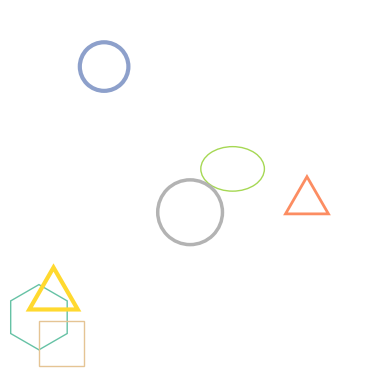[{"shape": "hexagon", "thickness": 1, "radius": 0.42, "center": [0.101, 0.176]}, {"shape": "triangle", "thickness": 2, "radius": 0.32, "center": [0.797, 0.477]}, {"shape": "circle", "thickness": 3, "radius": 0.32, "center": [0.27, 0.827]}, {"shape": "oval", "thickness": 1, "radius": 0.41, "center": [0.604, 0.561]}, {"shape": "triangle", "thickness": 3, "radius": 0.36, "center": [0.139, 0.233]}, {"shape": "square", "thickness": 1, "radius": 0.29, "center": [0.159, 0.107]}, {"shape": "circle", "thickness": 2.5, "radius": 0.42, "center": [0.494, 0.449]}]